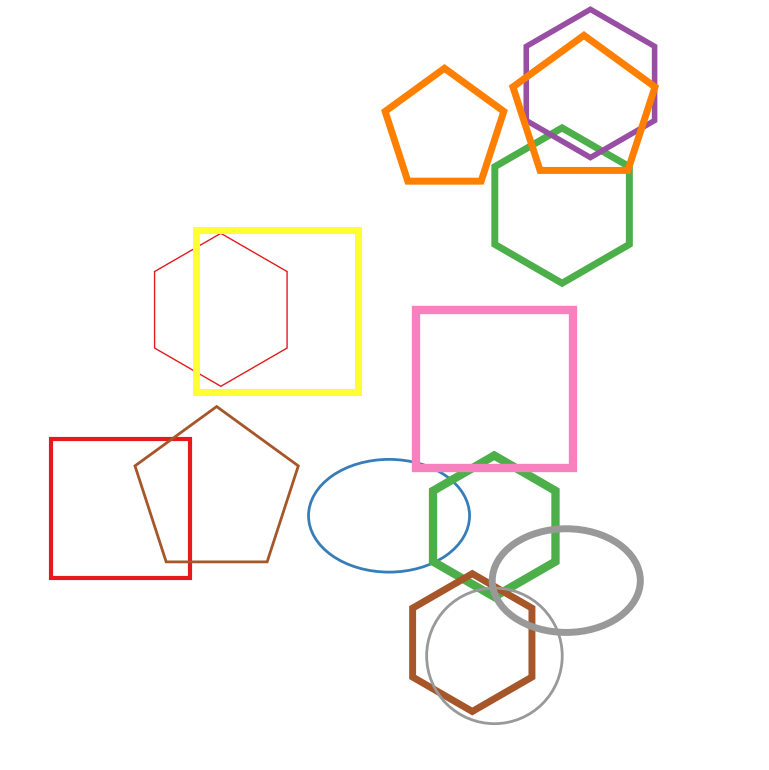[{"shape": "hexagon", "thickness": 0.5, "radius": 0.5, "center": [0.287, 0.598]}, {"shape": "square", "thickness": 1.5, "radius": 0.45, "center": [0.157, 0.339]}, {"shape": "oval", "thickness": 1, "radius": 0.52, "center": [0.505, 0.33]}, {"shape": "hexagon", "thickness": 2.5, "radius": 0.5, "center": [0.73, 0.733]}, {"shape": "hexagon", "thickness": 3, "radius": 0.46, "center": [0.642, 0.317]}, {"shape": "hexagon", "thickness": 2, "radius": 0.48, "center": [0.767, 0.892]}, {"shape": "pentagon", "thickness": 2.5, "radius": 0.41, "center": [0.577, 0.83]}, {"shape": "pentagon", "thickness": 2.5, "radius": 0.48, "center": [0.758, 0.857]}, {"shape": "square", "thickness": 2.5, "radius": 0.52, "center": [0.36, 0.596]}, {"shape": "hexagon", "thickness": 2.5, "radius": 0.45, "center": [0.613, 0.165]}, {"shape": "pentagon", "thickness": 1, "radius": 0.56, "center": [0.281, 0.361]}, {"shape": "square", "thickness": 3, "radius": 0.51, "center": [0.642, 0.495]}, {"shape": "oval", "thickness": 2.5, "radius": 0.48, "center": [0.735, 0.246]}, {"shape": "circle", "thickness": 1, "radius": 0.44, "center": [0.642, 0.148]}]